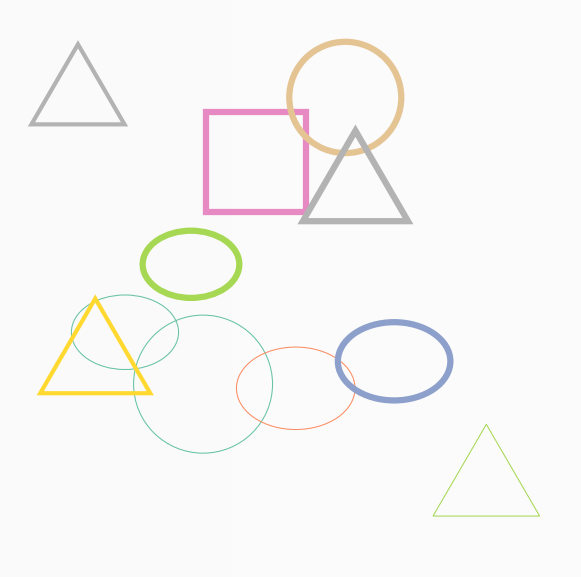[{"shape": "circle", "thickness": 0.5, "radius": 0.6, "center": [0.349, 0.334]}, {"shape": "oval", "thickness": 0.5, "radius": 0.46, "center": [0.215, 0.424]}, {"shape": "oval", "thickness": 0.5, "radius": 0.51, "center": [0.509, 0.327]}, {"shape": "oval", "thickness": 3, "radius": 0.48, "center": [0.678, 0.373]}, {"shape": "square", "thickness": 3, "radius": 0.43, "center": [0.44, 0.719]}, {"shape": "triangle", "thickness": 0.5, "radius": 0.53, "center": [0.837, 0.158]}, {"shape": "oval", "thickness": 3, "radius": 0.42, "center": [0.329, 0.541]}, {"shape": "triangle", "thickness": 2, "radius": 0.55, "center": [0.164, 0.373]}, {"shape": "circle", "thickness": 3, "radius": 0.48, "center": [0.594, 0.83]}, {"shape": "triangle", "thickness": 3, "radius": 0.52, "center": [0.612, 0.668]}, {"shape": "triangle", "thickness": 2, "radius": 0.46, "center": [0.134, 0.83]}]